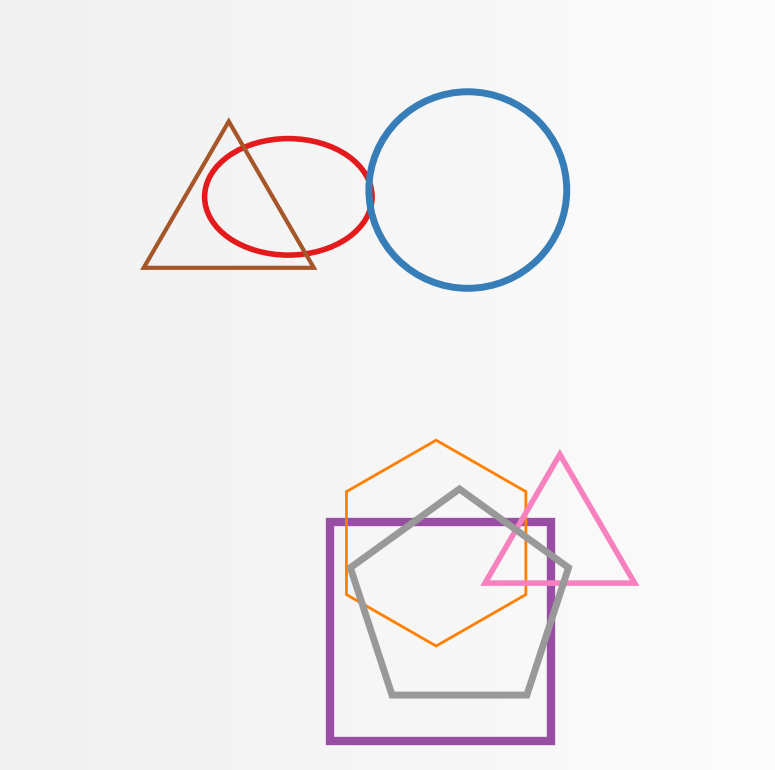[{"shape": "oval", "thickness": 2, "radius": 0.54, "center": [0.372, 0.744]}, {"shape": "circle", "thickness": 2.5, "radius": 0.64, "center": [0.604, 0.753]}, {"shape": "square", "thickness": 3, "radius": 0.71, "center": [0.568, 0.18]}, {"shape": "hexagon", "thickness": 1, "radius": 0.67, "center": [0.563, 0.295]}, {"shape": "triangle", "thickness": 1.5, "radius": 0.63, "center": [0.295, 0.716]}, {"shape": "triangle", "thickness": 2, "radius": 0.56, "center": [0.722, 0.298]}, {"shape": "pentagon", "thickness": 2.5, "radius": 0.74, "center": [0.593, 0.217]}]